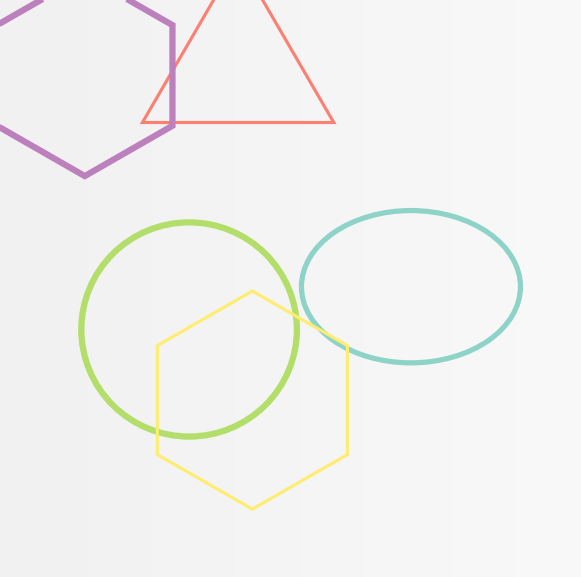[{"shape": "oval", "thickness": 2.5, "radius": 0.94, "center": [0.707, 0.503]}, {"shape": "triangle", "thickness": 1.5, "radius": 0.95, "center": [0.41, 0.882]}, {"shape": "circle", "thickness": 3, "radius": 0.93, "center": [0.325, 0.429]}, {"shape": "hexagon", "thickness": 3, "radius": 0.87, "center": [0.146, 0.868]}, {"shape": "hexagon", "thickness": 1.5, "radius": 0.94, "center": [0.434, 0.306]}]